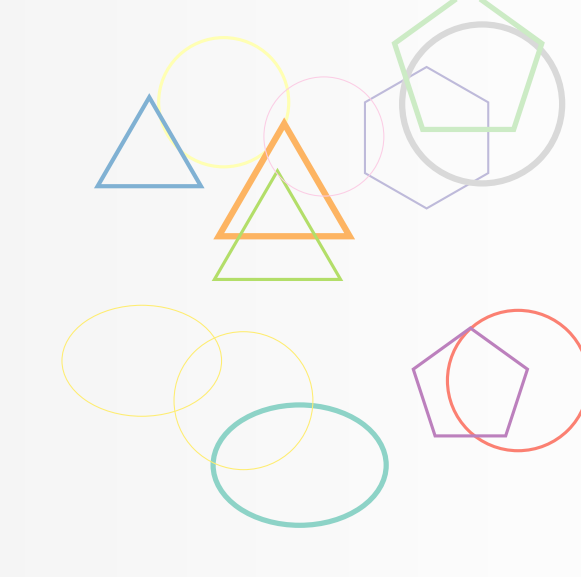[{"shape": "oval", "thickness": 2.5, "radius": 0.74, "center": [0.516, 0.194]}, {"shape": "circle", "thickness": 1.5, "radius": 0.56, "center": [0.385, 0.822]}, {"shape": "hexagon", "thickness": 1, "radius": 0.61, "center": [0.734, 0.761]}, {"shape": "circle", "thickness": 1.5, "radius": 0.61, "center": [0.891, 0.34]}, {"shape": "triangle", "thickness": 2, "radius": 0.51, "center": [0.257, 0.728]}, {"shape": "triangle", "thickness": 3, "radius": 0.65, "center": [0.489, 0.655]}, {"shape": "triangle", "thickness": 1.5, "radius": 0.63, "center": [0.477, 0.578]}, {"shape": "circle", "thickness": 0.5, "radius": 0.52, "center": [0.557, 0.763]}, {"shape": "circle", "thickness": 3, "radius": 0.69, "center": [0.83, 0.819]}, {"shape": "pentagon", "thickness": 1.5, "radius": 0.52, "center": [0.809, 0.328]}, {"shape": "pentagon", "thickness": 2.5, "radius": 0.67, "center": [0.805, 0.883]}, {"shape": "oval", "thickness": 0.5, "radius": 0.69, "center": [0.244, 0.374]}, {"shape": "circle", "thickness": 0.5, "radius": 0.6, "center": [0.419, 0.305]}]